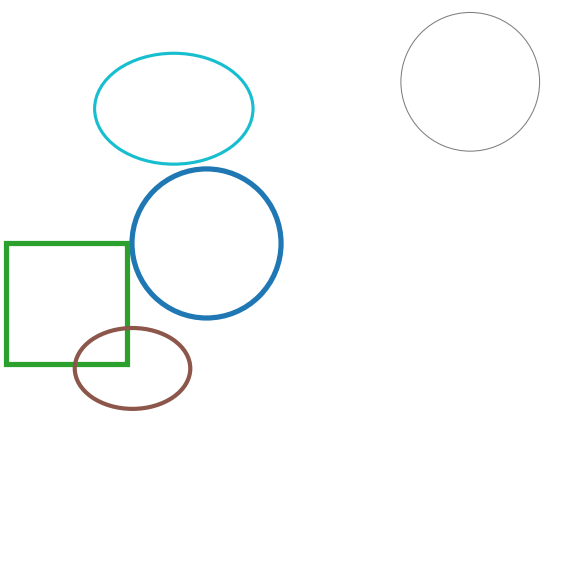[{"shape": "circle", "thickness": 2.5, "radius": 0.65, "center": [0.358, 0.578]}, {"shape": "square", "thickness": 2.5, "radius": 0.53, "center": [0.115, 0.473]}, {"shape": "oval", "thickness": 2, "radius": 0.5, "center": [0.229, 0.361]}, {"shape": "circle", "thickness": 0.5, "radius": 0.6, "center": [0.814, 0.857]}, {"shape": "oval", "thickness": 1.5, "radius": 0.69, "center": [0.301, 0.811]}]